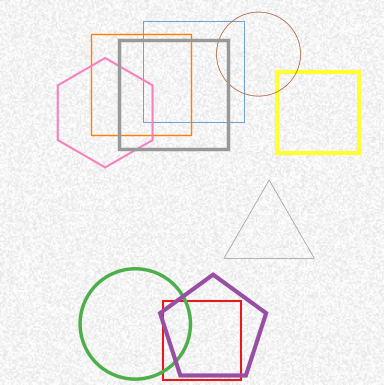[{"shape": "square", "thickness": 1.5, "radius": 0.51, "center": [0.524, 0.115]}, {"shape": "square", "thickness": 0.5, "radius": 0.66, "center": [0.502, 0.815]}, {"shape": "circle", "thickness": 2.5, "radius": 0.72, "center": [0.351, 0.159]}, {"shape": "pentagon", "thickness": 3, "radius": 0.72, "center": [0.554, 0.142]}, {"shape": "square", "thickness": 1, "radius": 0.65, "center": [0.366, 0.781]}, {"shape": "square", "thickness": 3, "radius": 0.53, "center": [0.826, 0.708]}, {"shape": "circle", "thickness": 0.5, "radius": 0.55, "center": [0.672, 0.859]}, {"shape": "hexagon", "thickness": 1.5, "radius": 0.71, "center": [0.273, 0.707]}, {"shape": "triangle", "thickness": 0.5, "radius": 0.68, "center": [0.699, 0.397]}, {"shape": "square", "thickness": 2.5, "radius": 0.71, "center": [0.451, 0.755]}]